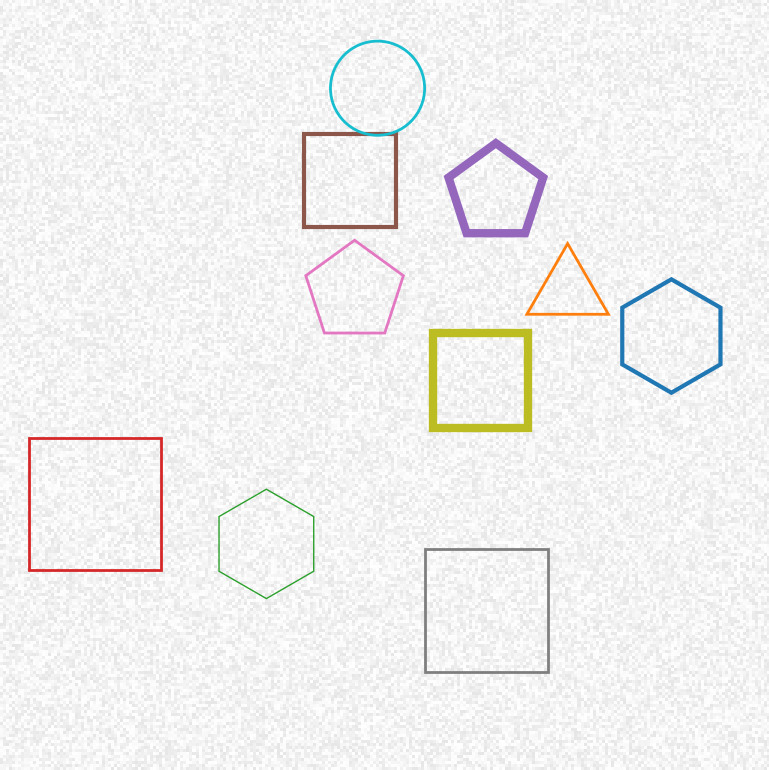[{"shape": "hexagon", "thickness": 1.5, "radius": 0.37, "center": [0.872, 0.564]}, {"shape": "triangle", "thickness": 1, "radius": 0.31, "center": [0.737, 0.622]}, {"shape": "hexagon", "thickness": 0.5, "radius": 0.36, "center": [0.346, 0.294]}, {"shape": "square", "thickness": 1, "radius": 0.43, "center": [0.123, 0.346]}, {"shape": "pentagon", "thickness": 3, "radius": 0.32, "center": [0.644, 0.749]}, {"shape": "square", "thickness": 1.5, "radius": 0.3, "center": [0.455, 0.765]}, {"shape": "pentagon", "thickness": 1, "radius": 0.33, "center": [0.46, 0.621]}, {"shape": "square", "thickness": 1, "radius": 0.4, "center": [0.632, 0.207]}, {"shape": "square", "thickness": 3, "radius": 0.31, "center": [0.624, 0.506]}, {"shape": "circle", "thickness": 1, "radius": 0.31, "center": [0.49, 0.885]}]